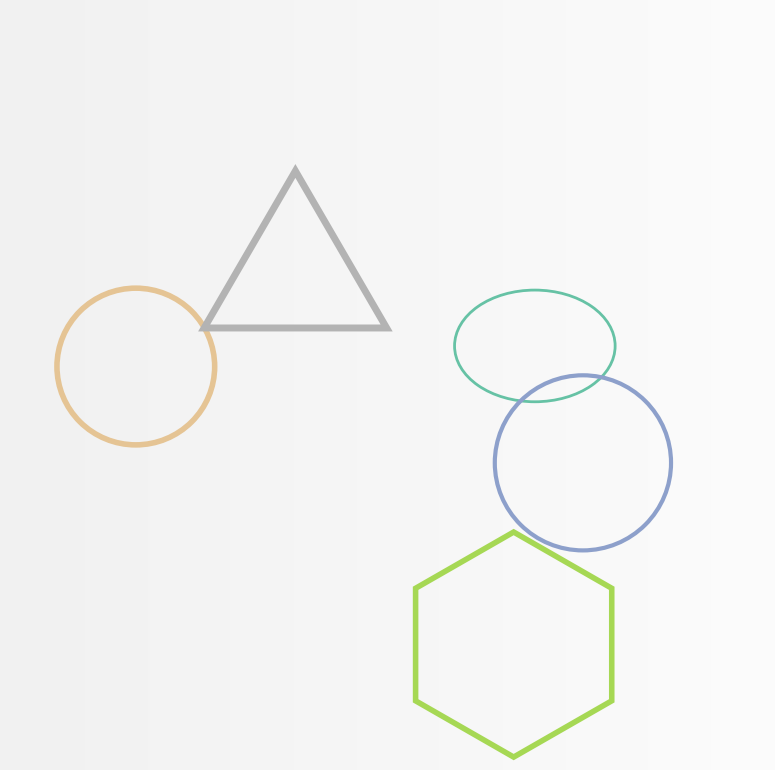[{"shape": "oval", "thickness": 1, "radius": 0.52, "center": [0.69, 0.551]}, {"shape": "circle", "thickness": 1.5, "radius": 0.57, "center": [0.752, 0.399]}, {"shape": "hexagon", "thickness": 2, "radius": 0.73, "center": [0.663, 0.163]}, {"shape": "circle", "thickness": 2, "radius": 0.51, "center": [0.175, 0.524]}, {"shape": "triangle", "thickness": 2.5, "radius": 0.68, "center": [0.381, 0.642]}]